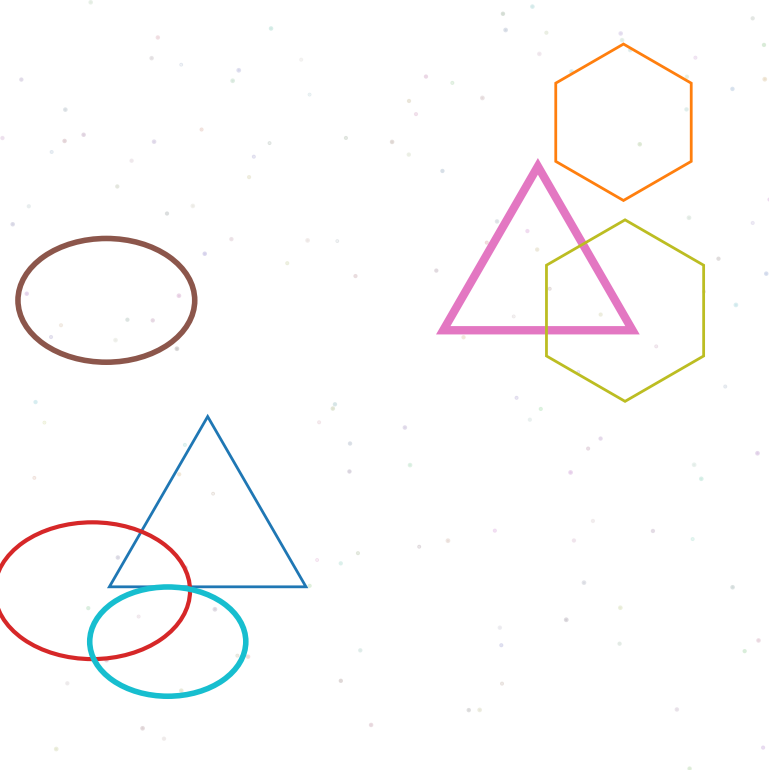[{"shape": "triangle", "thickness": 1, "radius": 0.74, "center": [0.27, 0.312]}, {"shape": "hexagon", "thickness": 1, "radius": 0.51, "center": [0.81, 0.841]}, {"shape": "oval", "thickness": 1.5, "radius": 0.63, "center": [0.12, 0.233]}, {"shape": "oval", "thickness": 2, "radius": 0.57, "center": [0.138, 0.61]}, {"shape": "triangle", "thickness": 3, "radius": 0.71, "center": [0.699, 0.642]}, {"shape": "hexagon", "thickness": 1, "radius": 0.59, "center": [0.812, 0.597]}, {"shape": "oval", "thickness": 2, "radius": 0.51, "center": [0.218, 0.167]}]